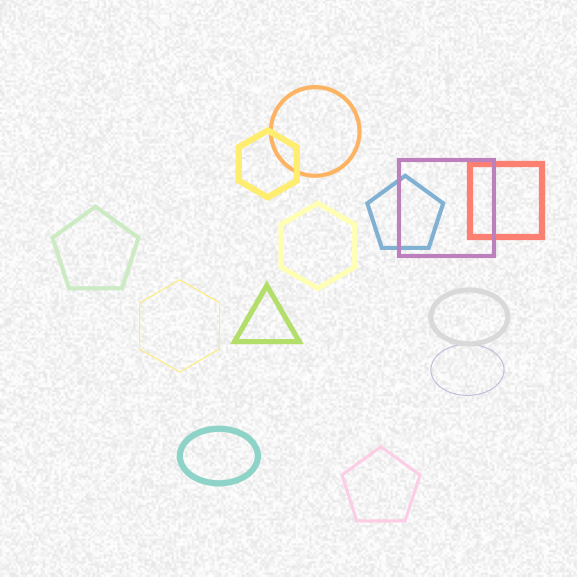[{"shape": "oval", "thickness": 3, "radius": 0.34, "center": [0.379, 0.209]}, {"shape": "hexagon", "thickness": 2.5, "radius": 0.37, "center": [0.551, 0.574]}, {"shape": "oval", "thickness": 0.5, "radius": 0.32, "center": [0.809, 0.359]}, {"shape": "square", "thickness": 3, "radius": 0.31, "center": [0.876, 0.652]}, {"shape": "pentagon", "thickness": 2, "radius": 0.35, "center": [0.702, 0.626]}, {"shape": "circle", "thickness": 2, "radius": 0.38, "center": [0.546, 0.772]}, {"shape": "triangle", "thickness": 2.5, "radius": 0.32, "center": [0.462, 0.44]}, {"shape": "pentagon", "thickness": 1.5, "radius": 0.36, "center": [0.66, 0.155]}, {"shape": "oval", "thickness": 2.5, "radius": 0.33, "center": [0.813, 0.45]}, {"shape": "square", "thickness": 2, "radius": 0.41, "center": [0.773, 0.639]}, {"shape": "pentagon", "thickness": 2, "radius": 0.39, "center": [0.165, 0.563]}, {"shape": "hexagon", "thickness": 3, "radius": 0.29, "center": [0.464, 0.715]}, {"shape": "hexagon", "thickness": 0.5, "radius": 0.4, "center": [0.311, 0.435]}]